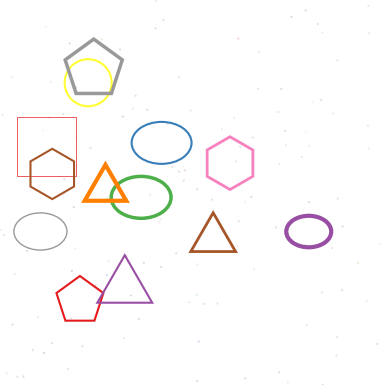[{"shape": "square", "thickness": 0.5, "radius": 0.38, "center": [0.12, 0.62]}, {"shape": "pentagon", "thickness": 1.5, "radius": 0.32, "center": [0.208, 0.219]}, {"shape": "oval", "thickness": 1.5, "radius": 0.39, "center": [0.42, 0.629]}, {"shape": "oval", "thickness": 2.5, "radius": 0.39, "center": [0.367, 0.487]}, {"shape": "oval", "thickness": 3, "radius": 0.29, "center": [0.802, 0.399]}, {"shape": "triangle", "thickness": 1.5, "radius": 0.41, "center": [0.324, 0.255]}, {"shape": "triangle", "thickness": 3, "radius": 0.31, "center": [0.274, 0.51]}, {"shape": "circle", "thickness": 1.5, "radius": 0.31, "center": [0.229, 0.785]}, {"shape": "hexagon", "thickness": 1.5, "radius": 0.33, "center": [0.136, 0.548]}, {"shape": "triangle", "thickness": 2, "radius": 0.34, "center": [0.554, 0.38]}, {"shape": "hexagon", "thickness": 2, "radius": 0.34, "center": [0.597, 0.576]}, {"shape": "oval", "thickness": 1, "radius": 0.34, "center": [0.105, 0.399]}, {"shape": "pentagon", "thickness": 2.5, "radius": 0.39, "center": [0.243, 0.82]}]